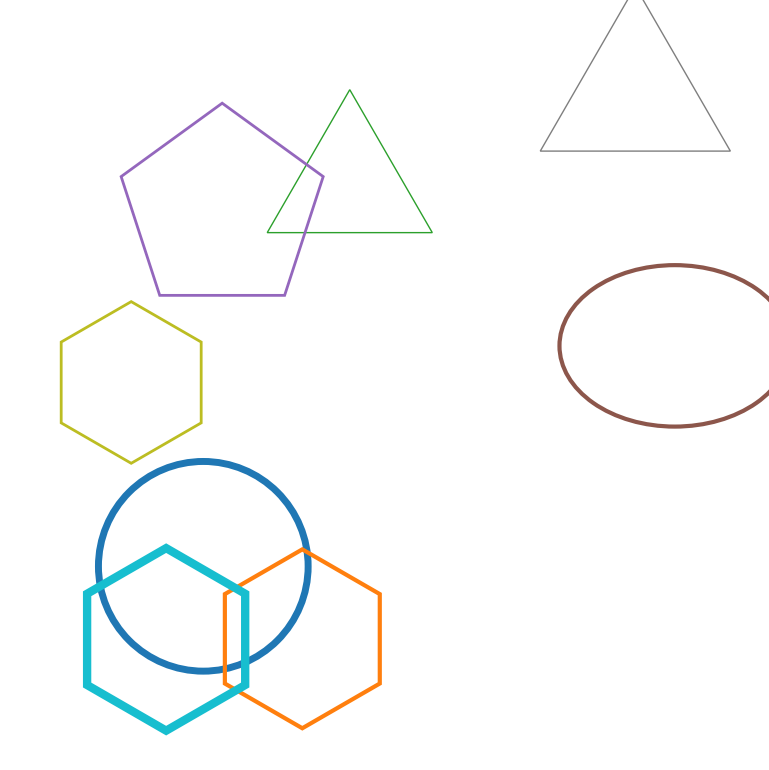[{"shape": "circle", "thickness": 2.5, "radius": 0.68, "center": [0.264, 0.265]}, {"shape": "hexagon", "thickness": 1.5, "radius": 0.58, "center": [0.393, 0.17]}, {"shape": "triangle", "thickness": 0.5, "radius": 0.62, "center": [0.454, 0.76]}, {"shape": "pentagon", "thickness": 1, "radius": 0.69, "center": [0.289, 0.728]}, {"shape": "oval", "thickness": 1.5, "radius": 0.75, "center": [0.876, 0.551]}, {"shape": "triangle", "thickness": 0.5, "radius": 0.71, "center": [0.825, 0.875]}, {"shape": "hexagon", "thickness": 1, "radius": 0.52, "center": [0.17, 0.503]}, {"shape": "hexagon", "thickness": 3, "radius": 0.59, "center": [0.216, 0.17]}]